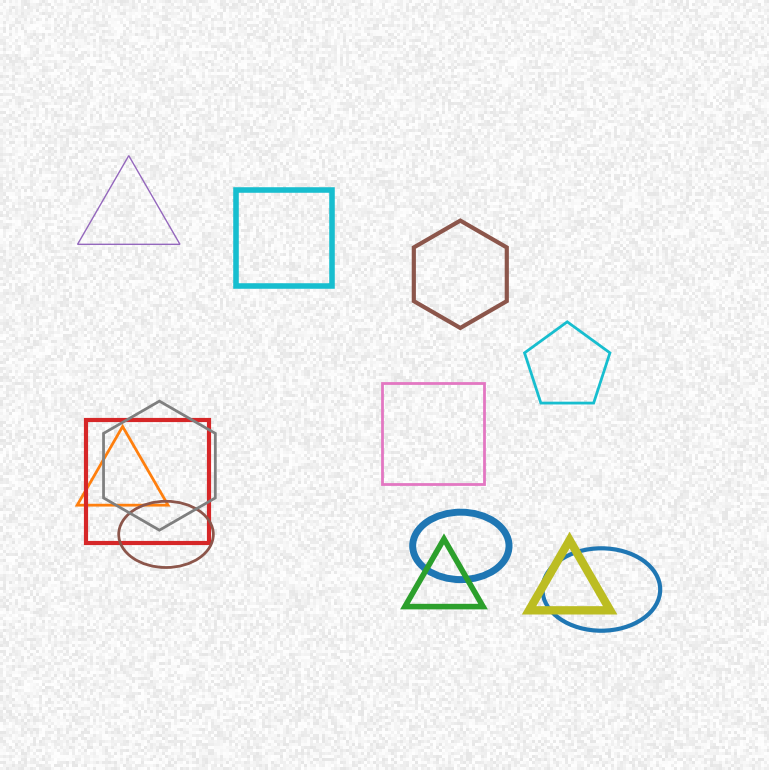[{"shape": "oval", "thickness": 2.5, "radius": 0.31, "center": [0.599, 0.291]}, {"shape": "oval", "thickness": 1.5, "radius": 0.38, "center": [0.781, 0.234]}, {"shape": "triangle", "thickness": 1, "radius": 0.34, "center": [0.159, 0.378]}, {"shape": "triangle", "thickness": 2, "radius": 0.29, "center": [0.577, 0.242]}, {"shape": "square", "thickness": 1.5, "radius": 0.4, "center": [0.191, 0.375]}, {"shape": "triangle", "thickness": 0.5, "radius": 0.38, "center": [0.167, 0.721]}, {"shape": "hexagon", "thickness": 1.5, "radius": 0.35, "center": [0.598, 0.644]}, {"shape": "oval", "thickness": 1, "radius": 0.31, "center": [0.216, 0.306]}, {"shape": "square", "thickness": 1, "radius": 0.33, "center": [0.562, 0.437]}, {"shape": "hexagon", "thickness": 1, "radius": 0.42, "center": [0.207, 0.395]}, {"shape": "triangle", "thickness": 3, "radius": 0.3, "center": [0.74, 0.238]}, {"shape": "pentagon", "thickness": 1, "radius": 0.29, "center": [0.737, 0.524]}, {"shape": "square", "thickness": 2, "radius": 0.31, "center": [0.369, 0.691]}]